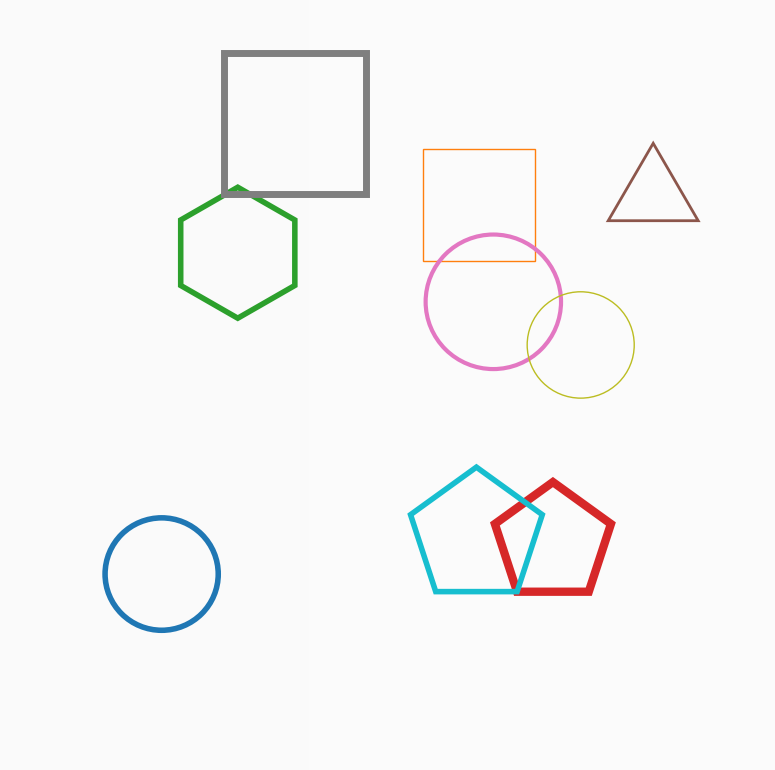[{"shape": "circle", "thickness": 2, "radius": 0.37, "center": [0.209, 0.254]}, {"shape": "square", "thickness": 0.5, "radius": 0.36, "center": [0.618, 0.734]}, {"shape": "hexagon", "thickness": 2, "radius": 0.43, "center": [0.307, 0.672]}, {"shape": "pentagon", "thickness": 3, "radius": 0.39, "center": [0.713, 0.295]}, {"shape": "triangle", "thickness": 1, "radius": 0.34, "center": [0.843, 0.747]}, {"shape": "circle", "thickness": 1.5, "radius": 0.44, "center": [0.637, 0.608]}, {"shape": "square", "thickness": 2.5, "radius": 0.46, "center": [0.381, 0.84]}, {"shape": "circle", "thickness": 0.5, "radius": 0.35, "center": [0.749, 0.552]}, {"shape": "pentagon", "thickness": 2, "radius": 0.45, "center": [0.615, 0.304]}]